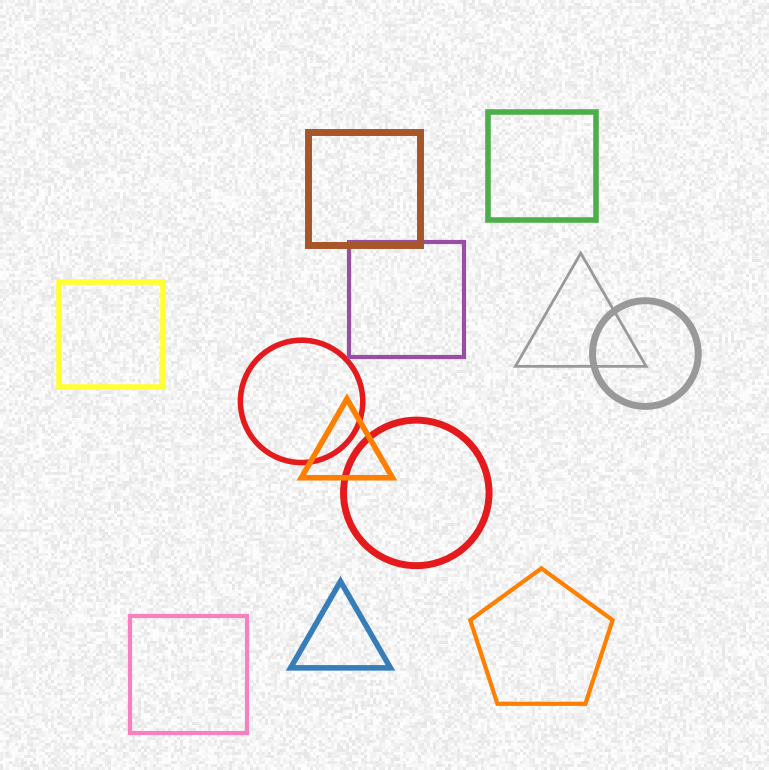[{"shape": "circle", "thickness": 2.5, "radius": 0.47, "center": [0.541, 0.36]}, {"shape": "circle", "thickness": 2, "radius": 0.4, "center": [0.392, 0.479]}, {"shape": "triangle", "thickness": 2, "radius": 0.37, "center": [0.442, 0.17]}, {"shape": "square", "thickness": 2, "radius": 0.35, "center": [0.704, 0.784]}, {"shape": "square", "thickness": 1.5, "radius": 0.37, "center": [0.528, 0.611]}, {"shape": "pentagon", "thickness": 1.5, "radius": 0.49, "center": [0.703, 0.165]}, {"shape": "triangle", "thickness": 2, "radius": 0.34, "center": [0.451, 0.414]}, {"shape": "square", "thickness": 2, "radius": 0.34, "center": [0.144, 0.566]}, {"shape": "square", "thickness": 2.5, "radius": 0.37, "center": [0.473, 0.756]}, {"shape": "square", "thickness": 1.5, "radius": 0.38, "center": [0.245, 0.124]}, {"shape": "circle", "thickness": 2.5, "radius": 0.34, "center": [0.838, 0.541]}, {"shape": "triangle", "thickness": 1, "radius": 0.49, "center": [0.754, 0.573]}]